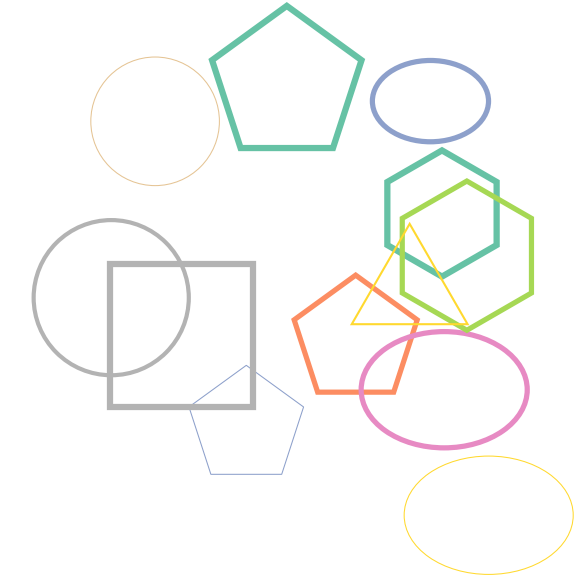[{"shape": "hexagon", "thickness": 3, "radius": 0.55, "center": [0.765, 0.629]}, {"shape": "pentagon", "thickness": 3, "radius": 0.68, "center": [0.497, 0.853]}, {"shape": "pentagon", "thickness": 2.5, "radius": 0.56, "center": [0.616, 0.411]}, {"shape": "pentagon", "thickness": 0.5, "radius": 0.52, "center": [0.426, 0.262]}, {"shape": "oval", "thickness": 2.5, "radius": 0.5, "center": [0.745, 0.824]}, {"shape": "oval", "thickness": 2.5, "radius": 0.72, "center": [0.769, 0.324]}, {"shape": "hexagon", "thickness": 2.5, "radius": 0.65, "center": [0.808, 0.556]}, {"shape": "oval", "thickness": 0.5, "radius": 0.73, "center": [0.846, 0.107]}, {"shape": "triangle", "thickness": 1, "radius": 0.58, "center": [0.709, 0.496]}, {"shape": "circle", "thickness": 0.5, "radius": 0.56, "center": [0.269, 0.789]}, {"shape": "square", "thickness": 3, "radius": 0.62, "center": [0.314, 0.418]}, {"shape": "circle", "thickness": 2, "radius": 0.67, "center": [0.193, 0.484]}]